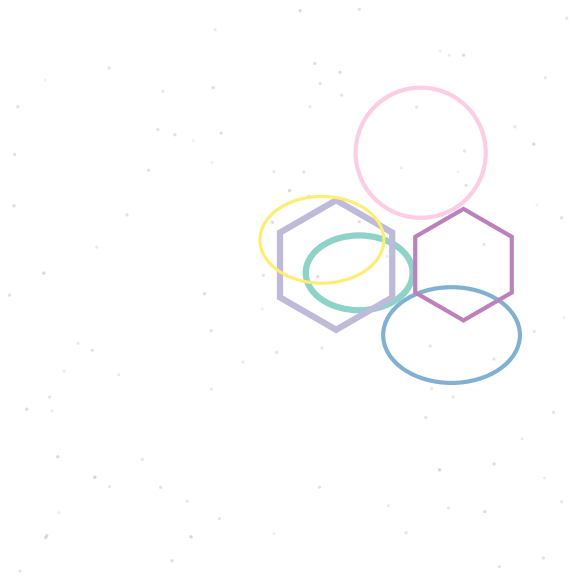[{"shape": "oval", "thickness": 3, "radius": 0.46, "center": [0.622, 0.527]}, {"shape": "hexagon", "thickness": 3, "radius": 0.56, "center": [0.582, 0.54]}, {"shape": "oval", "thickness": 2, "radius": 0.59, "center": [0.782, 0.419]}, {"shape": "circle", "thickness": 2, "radius": 0.56, "center": [0.729, 0.735]}, {"shape": "hexagon", "thickness": 2, "radius": 0.48, "center": [0.803, 0.541]}, {"shape": "oval", "thickness": 1.5, "radius": 0.54, "center": [0.557, 0.584]}]